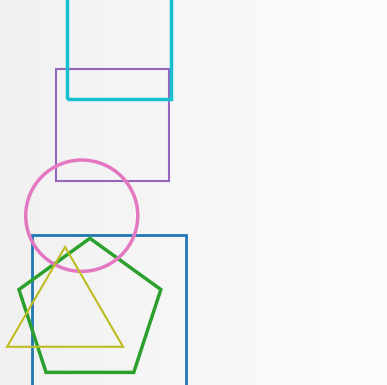[{"shape": "square", "thickness": 2, "radius": 0.99, "center": [0.281, 0.191]}, {"shape": "pentagon", "thickness": 2.5, "radius": 0.96, "center": [0.232, 0.189]}, {"shape": "square", "thickness": 1.5, "radius": 0.73, "center": [0.29, 0.676]}, {"shape": "circle", "thickness": 2.5, "radius": 0.72, "center": [0.211, 0.44]}, {"shape": "triangle", "thickness": 1.5, "radius": 0.86, "center": [0.168, 0.186]}, {"shape": "square", "thickness": 2.5, "radius": 0.67, "center": [0.306, 0.877]}]